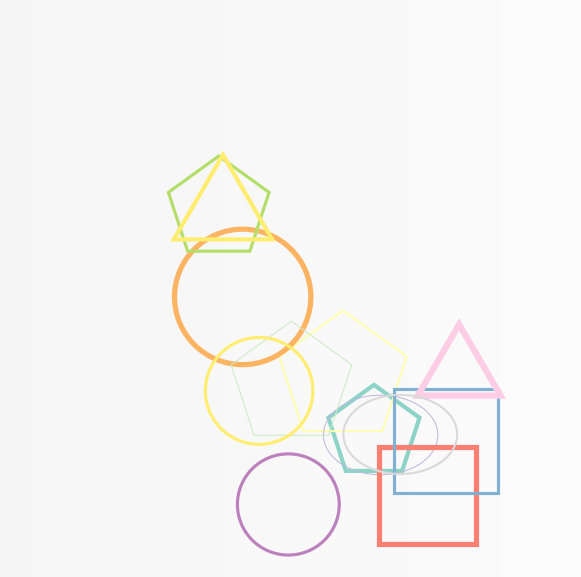[{"shape": "pentagon", "thickness": 2, "radius": 0.41, "center": [0.643, 0.25]}, {"shape": "pentagon", "thickness": 1, "radius": 0.58, "center": [0.59, 0.346]}, {"shape": "oval", "thickness": 0.5, "radius": 0.49, "center": [0.655, 0.246]}, {"shape": "square", "thickness": 2.5, "radius": 0.42, "center": [0.735, 0.141]}, {"shape": "square", "thickness": 1.5, "radius": 0.45, "center": [0.767, 0.235]}, {"shape": "circle", "thickness": 2.5, "radius": 0.59, "center": [0.418, 0.485]}, {"shape": "pentagon", "thickness": 1.5, "radius": 0.46, "center": [0.376, 0.638]}, {"shape": "triangle", "thickness": 3, "radius": 0.41, "center": [0.79, 0.355]}, {"shape": "oval", "thickness": 1, "radius": 0.49, "center": [0.689, 0.247]}, {"shape": "circle", "thickness": 1.5, "radius": 0.44, "center": [0.496, 0.126]}, {"shape": "pentagon", "thickness": 0.5, "radius": 0.55, "center": [0.501, 0.334]}, {"shape": "triangle", "thickness": 2, "radius": 0.49, "center": [0.384, 0.633]}, {"shape": "circle", "thickness": 1.5, "radius": 0.46, "center": [0.446, 0.322]}]